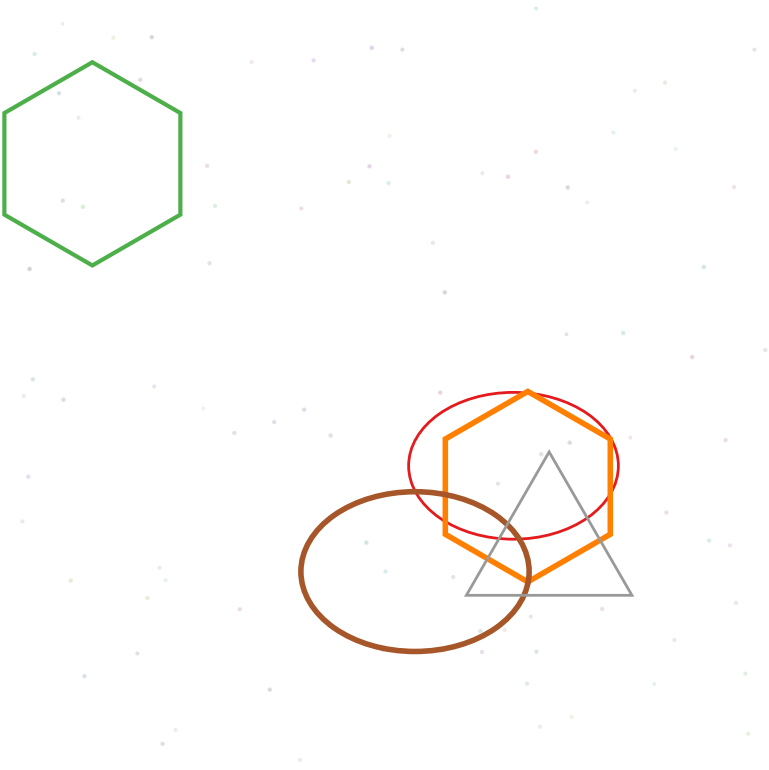[{"shape": "oval", "thickness": 1, "radius": 0.68, "center": [0.667, 0.395]}, {"shape": "hexagon", "thickness": 1.5, "radius": 0.66, "center": [0.12, 0.787]}, {"shape": "hexagon", "thickness": 2, "radius": 0.62, "center": [0.685, 0.368]}, {"shape": "oval", "thickness": 2, "radius": 0.74, "center": [0.539, 0.258]}, {"shape": "triangle", "thickness": 1, "radius": 0.62, "center": [0.713, 0.289]}]